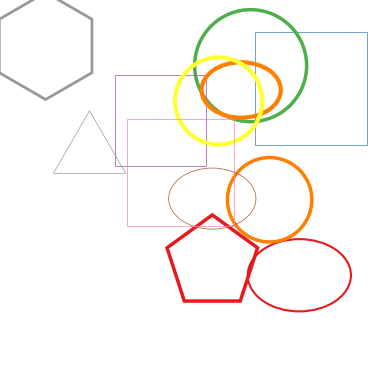[{"shape": "pentagon", "thickness": 2.5, "radius": 0.62, "center": [0.551, 0.318]}, {"shape": "oval", "thickness": 1.5, "radius": 0.67, "center": [0.777, 0.285]}, {"shape": "square", "thickness": 0.5, "radius": 0.73, "center": [0.808, 0.77]}, {"shape": "circle", "thickness": 2.5, "radius": 0.73, "center": [0.651, 0.829]}, {"shape": "square", "thickness": 0.5, "radius": 0.59, "center": [0.416, 0.688]}, {"shape": "oval", "thickness": 3, "radius": 0.51, "center": [0.626, 0.766]}, {"shape": "circle", "thickness": 2.5, "radius": 0.55, "center": [0.7, 0.481]}, {"shape": "circle", "thickness": 3, "radius": 0.57, "center": [0.568, 0.738]}, {"shape": "oval", "thickness": 0.5, "radius": 0.57, "center": [0.551, 0.484]}, {"shape": "square", "thickness": 0.5, "radius": 0.7, "center": [0.469, 0.551]}, {"shape": "hexagon", "thickness": 2, "radius": 0.69, "center": [0.119, 0.881]}, {"shape": "triangle", "thickness": 0.5, "radius": 0.54, "center": [0.233, 0.604]}]